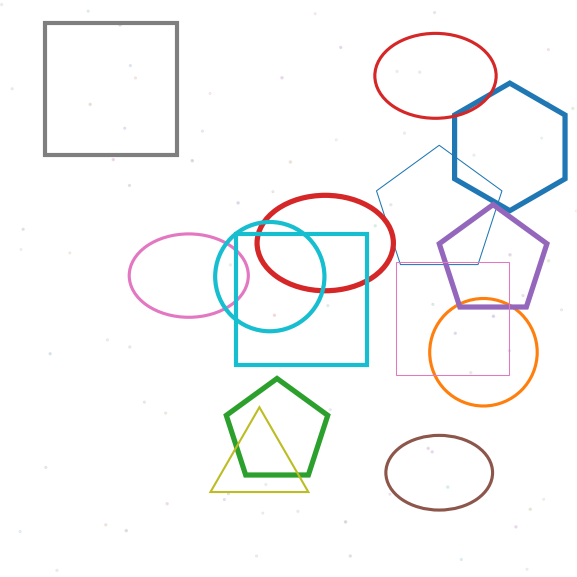[{"shape": "pentagon", "thickness": 0.5, "radius": 0.57, "center": [0.761, 0.633]}, {"shape": "hexagon", "thickness": 2.5, "radius": 0.55, "center": [0.883, 0.745]}, {"shape": "circle", "thickness": 1.5, "radius": 0.47, "center": [0.837, 0.389]}, {"shape": "pentagon", "thickness": 2.5, "radius": 0.46, "center": [0.48, 0.251]}, {"shape": "oval", "thickness": 2.5, "radius": 0.59, "center": [0.563, 0.578]}, {"shape": "oval", "thickness": 1.5, "radius": 0.53, "center": [0.754, 0.868]}, {"shape": "pentagon", "thickness": 2.5, "radius": 0.49, "center": [0.854, 0.547]}, {"shape": "oval", "thickness": 1.5, "radius": 0.46, "center": [0.761, 0.181]}, {"shape": "oval", "thickness": 1.5, "radius": 0.52, "center": [0.327, 0.522]}, {"shape": "square", "thickness": 0.5, "radius": 0.49, "center": [0.784, 0.447]}, {"shape": "square", "thickness": 2, "radius": 0.57, "center": [0.192, 0.845]}, {"shape": "triangle", "thickness": 1, "radius": 0.49, "center": [0.449, 0.196]}, {"shape": "circle", "thickness": 2, "radius": 0.47, "center": [0.467, 0.52]}, {"shape": "square", "thickness": 2, "radius": 0.56, "center": [0.522, 0.48]}]